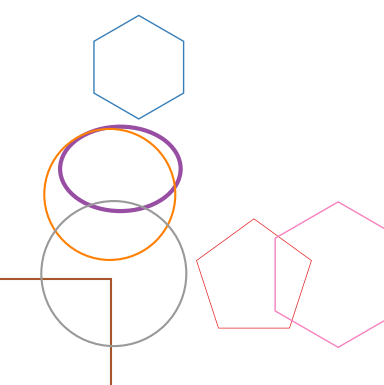[{"shape": "pentagon", "thickness": 0.5, "radius": 0.78, "center": [0.66, 0.275]}, {"shape": "hexagon", "thickness": 1, "radius": 0.67, "center": [0.36, 0.825]}, {"shape": "oval", "thickness": 3, "radius": 0.78, "center": [0.313, 0.561]}, {"shape": "circle", "thickness": 1.5, "radius": 0.85, "center": [0.285, 0.495]}, {"shape": "square", "thickness": 1.5, "radius": 0.83, "center": [0.123, 0.11]}, {"shape": "hexagon", "thickness": 1, "radius": 0.94, "center": [0.878, 0.287]}, {"shape": "circle", "thickness": 1.5, "radius": 0.94, "center": [0.296, 0.289]}]